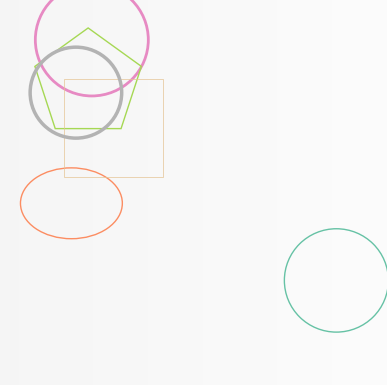[{"shape": "circle", "thickness": 1, "radius": 0.67, "center": [0.868, 0.272]}, {"shape": "oval", "thickness": 1, "radius": 0.66, "center": [0.184, 0.472]}, {"shape": "circle", "thickness": 2, "radius": 0.73, "center": [0.237, 0.897]}, {"shape": "pentagon", "thickness": 1, "radius": 0.72, "center": [0.227, 0.783]}, {"shape": "square", "thickness": 0.5, "radius": 0.64, "center": [0.293, 0.669]}, {"shape": "circle", "thickness": 2.5, "radius": 0.59, "center": [0.196, 0.759]}]